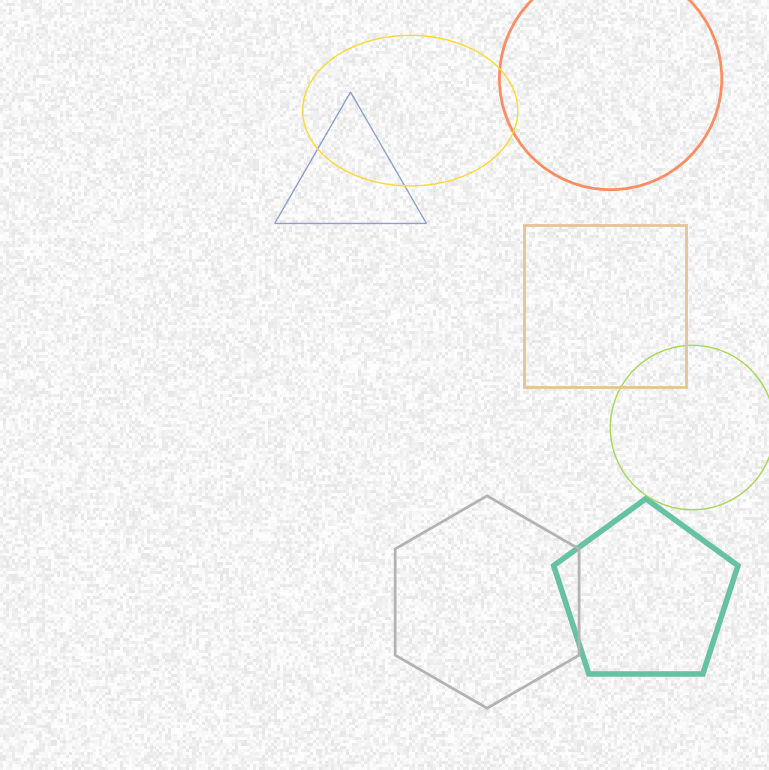[{"shape": "pentagon", "thickness": 2, "radius": 0.63, "center": [0.839, 0.227]}, {"shape": "circle", "thickness": 1, "radius": 0.72, "center": [0.793, 0.898]}, {"shape": "triangle", "thickness": 0.5, "radius": 0.57, "center": [0.455, 0.767]}, {"shape": "circle", "thickness": 0.5, "radius": 0.53, "center": [0.899, 0.445]}, {"shape": "oval", "thickness": 0.5, "radius": 0.7, "center": [0.533, 0.856]}, {"shape": "square", "thickness": 1, "radius": 0.53, "center": [0.785, 0.603]}, {"shape": "hexagon", "thickness": 1, "radius": 0.69, "center": [0.633, 0.218]}]